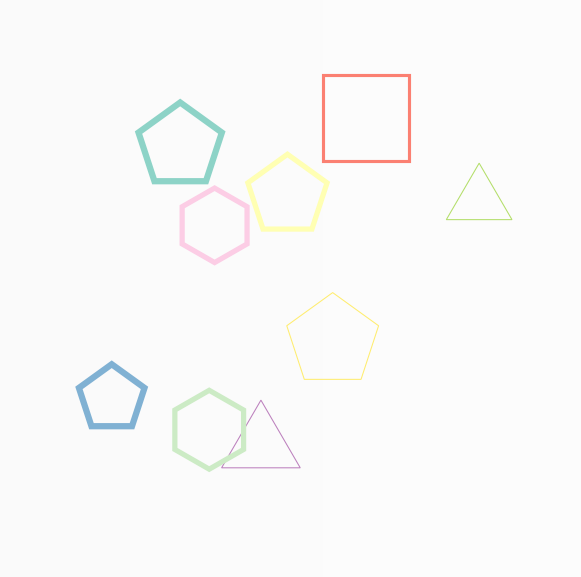[{"shape": "pentagon", "thickness": 3, "radius": 0.38, "center": [0.31, 0.746]}, {"shape": "pentagon", "thickness": 2.5, "radius": 0.36, "center": [0.495, 0.66]}, {"shape": "square", "thickness": 1.5, "radius": 0.37, "center": [0.63, 0.794]}, {"shape": "pentagon", "thickness": 3, "radius": 0.3, "center": [0.192, 0.309]}, {"shape": "triangle", "thickness": 0.5, "radius": 0.33, "center": [0.824, 0.651]}, {"shape": "hexagon", "thickness": 2.5, "radius": 0.32, "center": [0.369, 0.609]}, {"shape": "triangle", "thickness": 0.5, "radius": 0.39, "center": [0.449, 0.228]}, {"shape": "hexagon", "thickness": 2.5, "radius": 0.34, "center": [0.36, 0.255]}, {"shape": "pentagon", "thickness": 0.5, "radius": 0.42, "center": [0.572, 0.409]}]